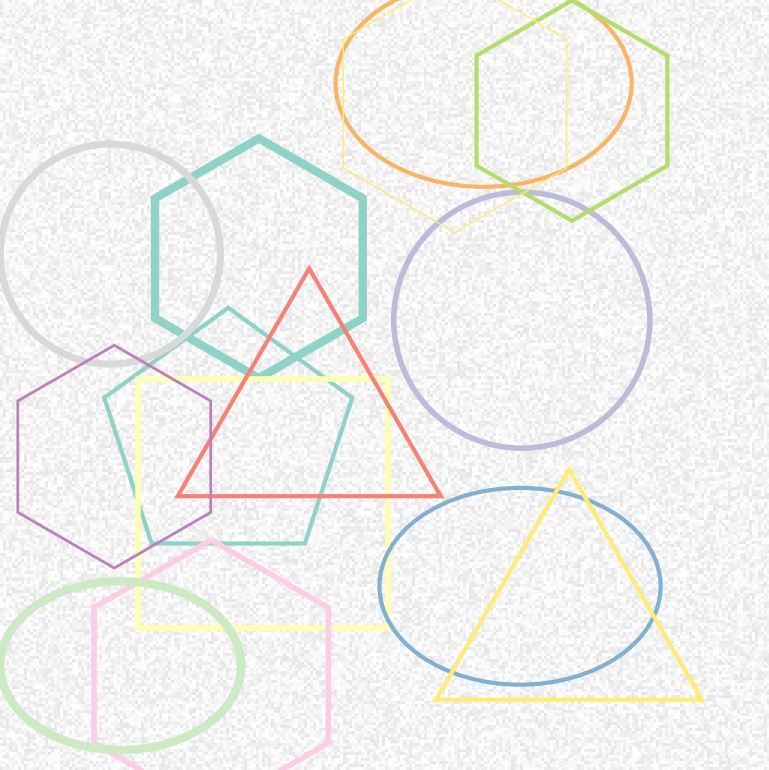[{"shape": "hexagon", "thickness": 3, "radius": 0.78, "center": [0.336, 0.665]}, {"shape": "pentagon", "thickness": 1.5, "radius": 0.85, "center": [0.296, 0.431]}, {"shape": "square", "thickness": 2, "radius": 0.81, "center": [0.342, 0.346]}, {"shape": "circle", "thickness": 2, "radius": 0.83, "center": [0.678, 0.584]}, {"shape": "triangle", "thickness": 1.5, "radius": 0.99, "center": [0.402, 0.454]}, {"shape": "oval", "thickness": 1.5, "radius": 0.91, "center": [0.675, 0.239]}, {"shape": "oval", "thickness": 1.5, "radius": 0.96, "center": [0.628, 0.892]}, {"shape": "hexagon", "thickness": 1.5, "radius": 0.72, "center": [0.743, 0.856]}, {"shape": "hexagon", "thickness": 2, "radius": 0.88, "center": [0.274, 0.123]}, {"shape": "circle", "thickness": 2.5, "radius": 0.71, "center": [0.143, 0.67]}, {"shape": "hexagon", "thickness": 1, "radius": 0.72, "center": [0.148, 0.407]}, {"shape": "oval", "thickness": 3, "radius": 0.78, "center": [0.157, 0.136]}, {"shape": "triangle", "thickness": 1.5, "radius": 1.0, "center": [0.739, 0.191]}, {"shape": "hexagon", "thickness": 0.5, "radius": 0.84, "center": [0.591, 0.866]}]